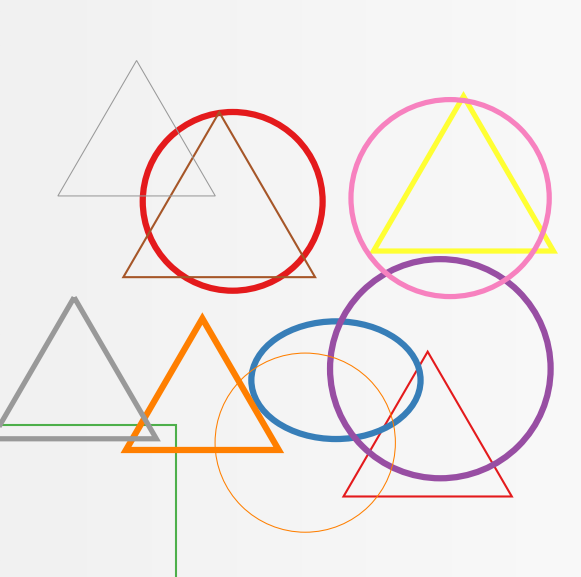[{"shape": "triangle", "thickness": 1, "radius": 0.84, "center": [0.736, 0.223]}, {"shape": "circle", "thickness": 3, "radius": 0.77, "center": [0.4, 0.65]}, {"shape": "oval", "thickness": 3, "radius": 0.73, "center": [0.578, 0.341]}, {"shape": "square", "thickness": 1, "radius": 0.77, "center": [0.147, 0.109]}, {"shape": "circle", "thickness": 3, "radius": 0.95, "center": [0.758, 0.361]}, {"shape": "circle", "thickness": 0.5, "radius": 0.78, "center": [0.525, 0.233]}, {"shape": "triangle", "thickness": 3, "radius": 0.76, "center": [0.348, 0.296]}, {"shape": "triangle", "thickness": 2.5, "radius": 0.89, "center": [0.797, 0.654]}, {"shape": "triangle", "thickness": 1, "radius": 0.95, "center": [0.377, 0.614]}, {"shape": "circle", "thickness": 2.5, "radius": 0.85, "center": [0.774, 0.656]}, {"shape": "triangle", "thickness": 0.5, "radius": 0.78, "center": [0.235, 0.738]}, {"shape": "triangle", "thickness": 2.5, "radius": 0.82, "center": [0.128, 0.321]}]